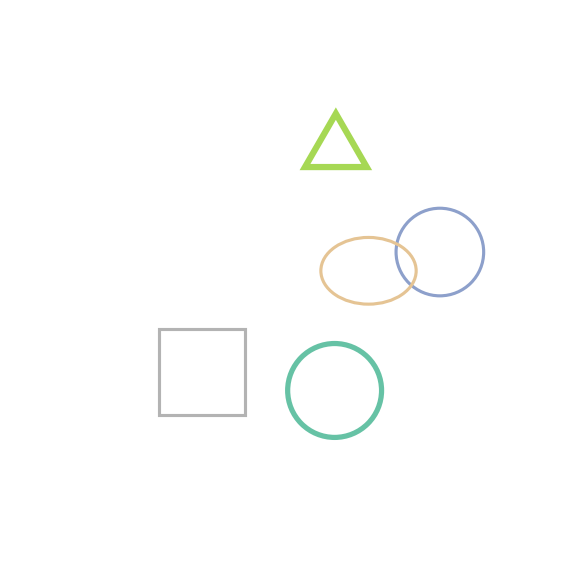[{"shape": "circle", "thickness": 2.5, "radius": 0.41, "center": [0.579, 0.323]}, {"shape": "circle", "thickness": 1.5, "radius": 0.38, "center": [0.762, 0.563]}, {"shape": "triangle", "thickness": 3, "radius": 0.31, "center": [0.582, 0.741]}, {"shape": "oval", "thickness": 1.5, "radius": 0.41, "center": [0.638, 0.53]}, {"shape": "square", "thickness": 1.5, "radius": 0.37, "center": [0.35, 0.355]}]